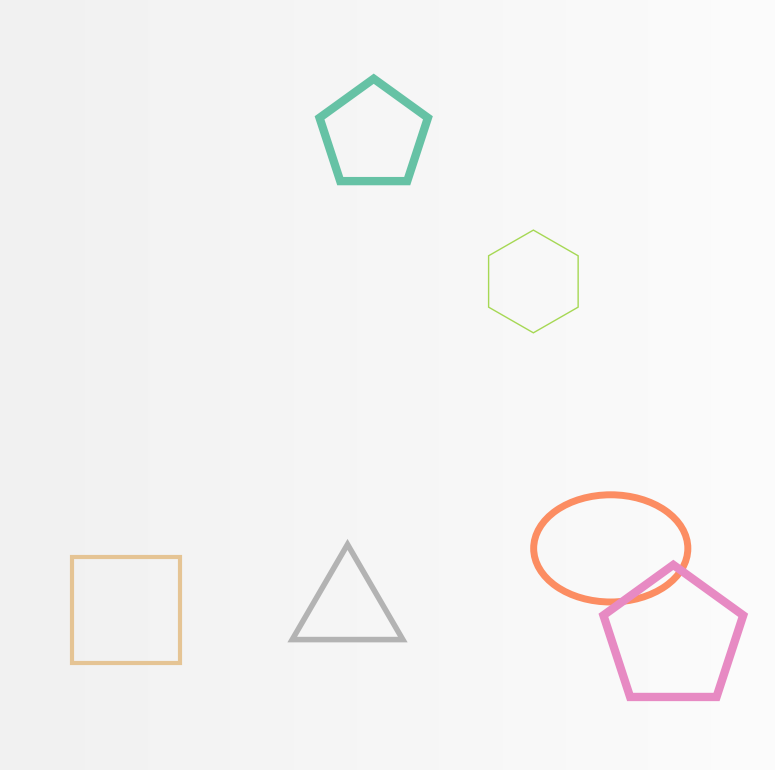[{"shape": "pentagon", "thickness": 3, "radius": 0.37, "center": [0.482, 0.824]}, {"shape": "oval", "thickness": 2.5, "radius": 0.5, "center": [0.788, 0.288]}, {"shape": "pentagon", "thickness": 3, "radius": 0.47, "center": [0.869, 0.172]}, {"shape": "hexagon", "thickness": 0.5, "radius": 0.33, "center": [0.688, 0.634]}, {"shape": "square", "thickness": 1.5, "radius": 0.35, "center": [0.163, 0.207]}, {"shape": "triangle", "thickness": 2, "radius": 0.41, "center": [0.448, 0.211]}]